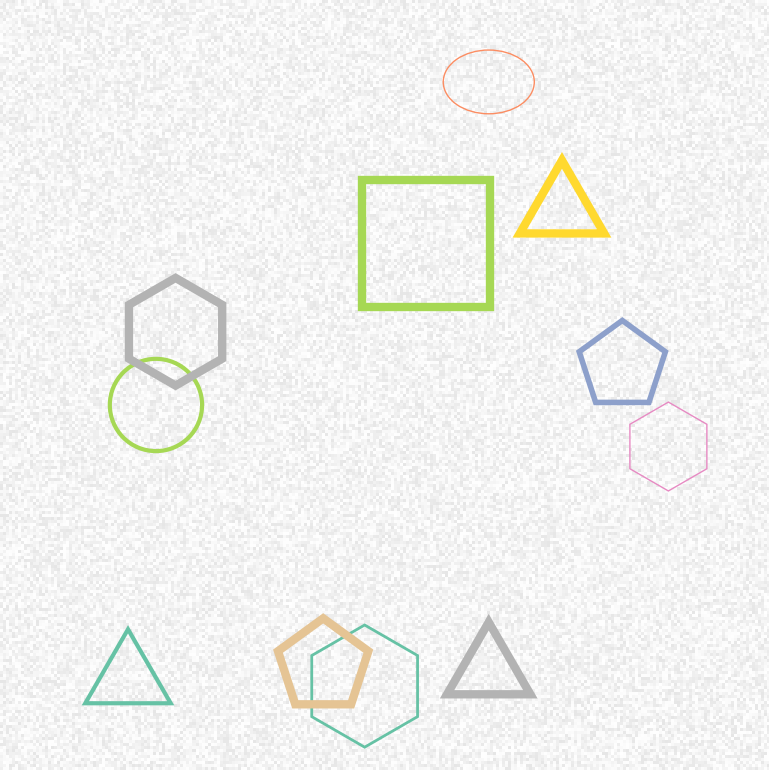[{"shape": "triangle", "thickness": 1.5, "radius": 0.32, "center": [0.166, 0.119]}, {"shape": "hexagon", "thickness": 1, "radius": 0.4, "center": [0.474, 0.109]}, {"shape": "oval", "thickness": 0.5, "radius": 0.3, "center": [0.635, 0.894]}, {"shape": "pentagon", "thickness": 2, "radius": 0.29, "center": [0.808, 0.525]}, {"shape": "hexagon", "thickness": 0.5, "radius": 0.29, "center": [0.868, 0.42]}, {"shape": "circle", "thickness": 1.5, "radius": 0.3, "center": [0.203, 0.474]}, {"shape": "square", "thickness": 3, "radius": 0.41, "center": [0.554, 0.684]}, {"shape": "triangle", "thickness": 3, "radius": 0.32, "center": [0.73, 0.728]}, {"shape": "pentagon", "thickness": 3, "radius": 0.31, "center": [0.42, 0.135]}, {"shape": "triangle", "thickness": 3, "radius": 0.31, "center": [0.635, 0.13]}, {"shape": "hexagon", "thickness": 3, "radius": 0.35, "center": [0.228, 0.569]}]